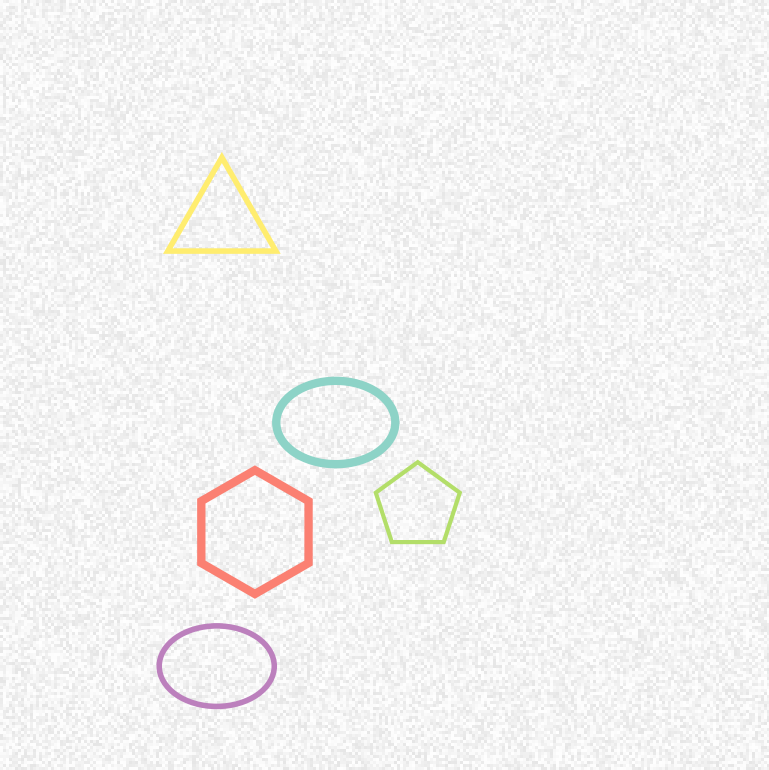[{"shape": "oval", "thickness": 3, "radius": 0.39, "center": [0.436, 0.451]}, {"shape": "hexagon", "thickness": 3, "radius": 0.4, "center": [0.331, 0.309]}, {"shape": "pentagon", "thickness": 1.5, "radius": 0.29, "center": [0.543, 0.342]}, {"shape": "oval", "thickness": 2, "radius": 0.37, "center": [0.281, 0.135]}, {"shape": "triangle", "thickness": 2, "radius": 0.41, "center": [0.288, 0.714]}]